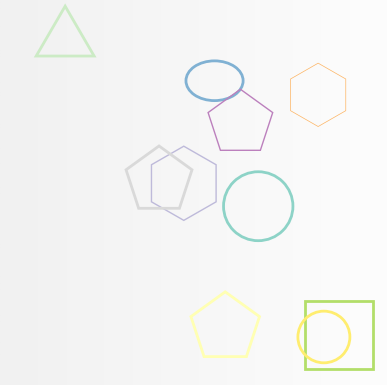[{"shape": "circle", "thickness": 2, "radius": 0.45, "center": [0.666, 0.464]}, {"shape": "pentagon", "thickness": 2, "radius": 0.46, "center": [0.581, 0.149]}, {"shape": "hexagon", "thickness": 1, "radius": 0.48, "center": [0.474, 0.524]}, {"shape": "oval", "thickness": 2, "radius": 0.37, "center": [0.554, 0.79]}, {"shape": "hexagon", "thickness": 0.5, "radius": 0.41, "center": [0.821, 0.754]}, {"shape": "square", "thickness": 2, "radius": 0.44, "center": [0.875, 0.13]}, {"shape": "pentagon", "thickness": 2, "radius": 0.45, "center": [0.41, 0.531]}, {"shape": "pentagon", "thickness": 1, "radius": 0.44, "center": [0.62, 0.681]}, {"shape": "triangle", "thickness": 2, "radius": 0.43, "center": [0.168, 0.898]}, {"shape": "circle", "thickness": 2, "radius": 0.34, "center": [0.836, 0.125]}]